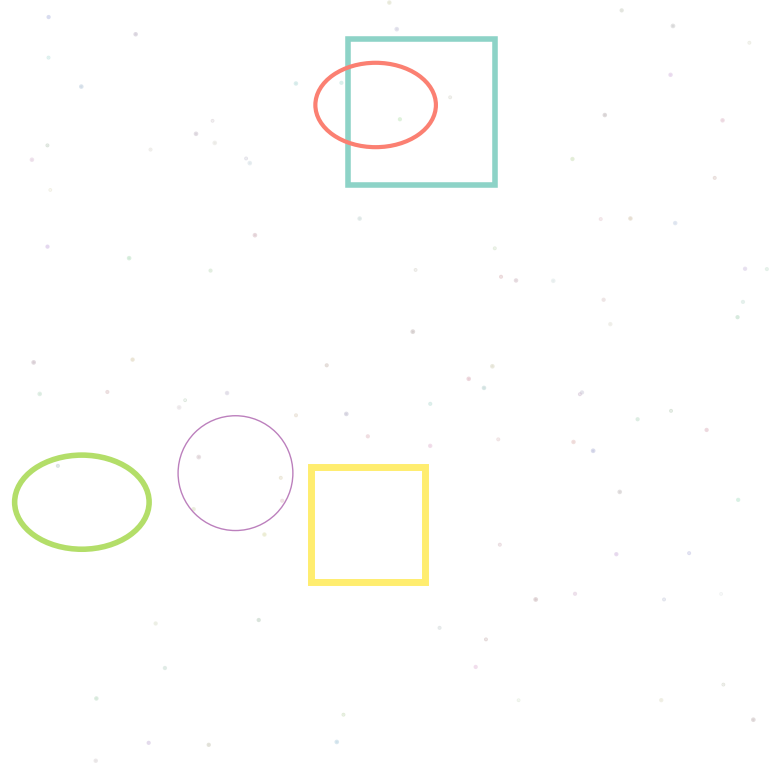[{"shape": "square", "thickness": 2, "radius": 0.48, "center": [0.548, 0.855]}, {"shape": "oval", "thickness": 1.5, "radius": 0.39, "center": [0.488, 0.864]}, {"shape": "oval", "thickness": 2, "radius": 0.44, "center": [0.106, 0.348]}, {"shape": "circle", "thickness": 0.5, "radius": 0.37, "center": [0.306, 0.386]}, {"shape": "square", "thickness": 2.5, "radius": 0.37, "center": [0.478, 0.319]}]